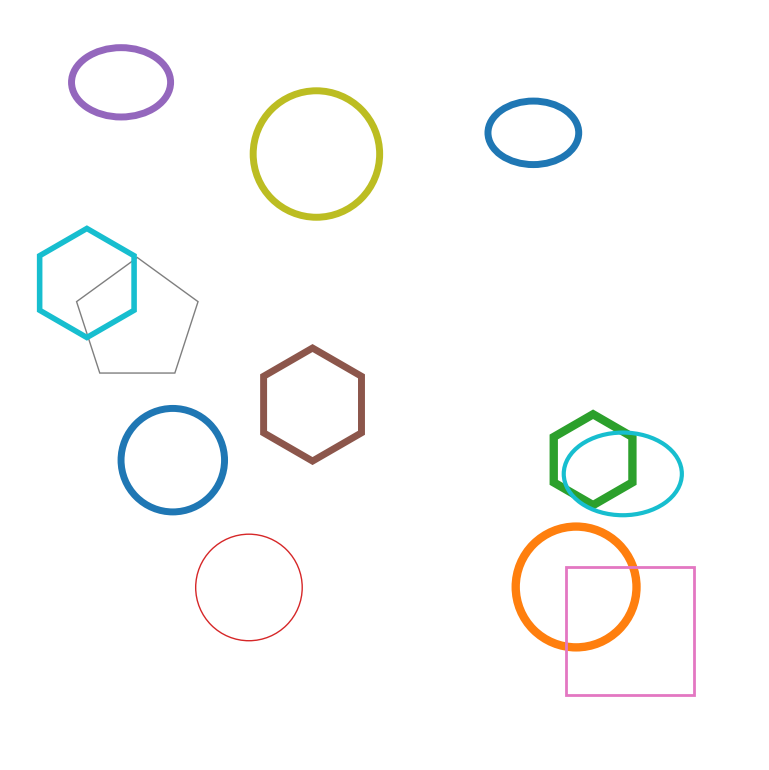[{"shape": "oval", "thickness": 2.5, "radius": 0.29, "center": [0.693, 0.827]}, {"shape": "circle", "thickness": 2.5, "radius": 0.34, "center": [0.224, 0.402]}, {"shape": "circle", "thickness": 3, "radius": 0.39, "center": [0.748, 0.238]}, {"shape": "hexagon", "thickness": 3, "radius": 0.29, "center": [0.77, 0.403]}, {"shape": "circle", "thickness": 0.5, "radius": 0.35, "center": [0.323, 0.237]}, {"shape": "oval", "thickness": 2.5, "radius": 0.32, "center": [0.157, 0.893]}, {"shape": "hexagon", "thickness": 2.5, "radius": 0.37, "center": [0.406, 0.475]}, {"shape": "square", "thickness": 1, "radius": 0.42, "center": [0.818, 0.181]}, {"shape": "pentagon", "thickness": 0.5, "radius": 0.41, "center": [0.178, 0.583]}, {"shape": "circle", "thickness": 2.5, "radius": 0.41, "center": [0.411, 0.8]}, {"shape": "hexagon", "thickness": 2, "radius": 0.35, "center": [0.113, 0.632]}, {"shape": "oval", "thickness": 1.5, "radius": 0.38, "center": [0.809, 0.385]}]